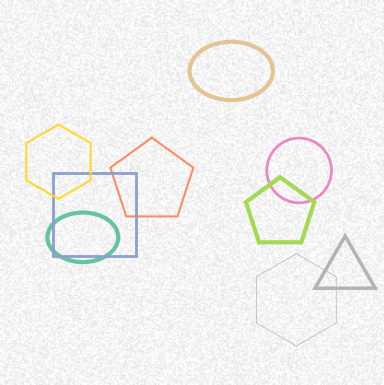[{"shape": "oval", "thickness": 3, "radius": 0.46, "center": [0.215, 0.384]}, {"shape": "pentagon", "thickness": 1.5, "radius": 0.57, "center": [0.394, 0.529]}, {"shape": "square", "thickness": 2, "radius": 0.54, "center": [0.246, 0.443]}, {"shape": "circle", "thickness": 2, "radius": 0.42, "center": [0.777, 0.557]}, {"shape": "pentagon", "thickness": 3, "radius": 0.47, "center": [0.728, 0.446]}, {"shape": "hexagon", "thickness": 1.5, "radius": 0.48, "center": [0.152, 0.58]}, {"shape": "oval", "thickness": 3, "radius": 0.54, "center": [0.601, 0.816]}, {"shape": "triangle", "thickness": 2.5, "radius": 0.45, "center": [0.896, 0.297]}, {"shape": "hexagon", "thickness": 0.5, "radius": 0.6, "center": [0.77, 0.221]}]